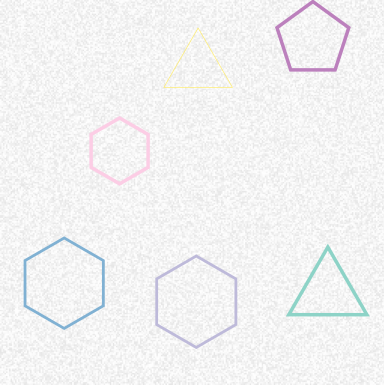[{"shape": "triangle", "thickness": 2.5, "radius": 0.59, "center": [0.852, 0.241]}, {"shape": "hexagon", "thickness": 2, "radius": 0.59, "center": [0.51, 0.216]}, {"shape": "hexagon", "thickness": 2, "radius": 0.59, "center": [0.167, 0.264]}, {"shape": "hexagon", "thickness": 2.5, "radius": 0.43, "center": [0.311, 0.608]}, {"shape": "pentagon", "thickness": 2.5, "radius": 0.49, "center": [0.813, 0.898]}, {"shape": "triangle", "thickness": 0.5, "radius": 0.51, "center": [0.515, 0.824]}]